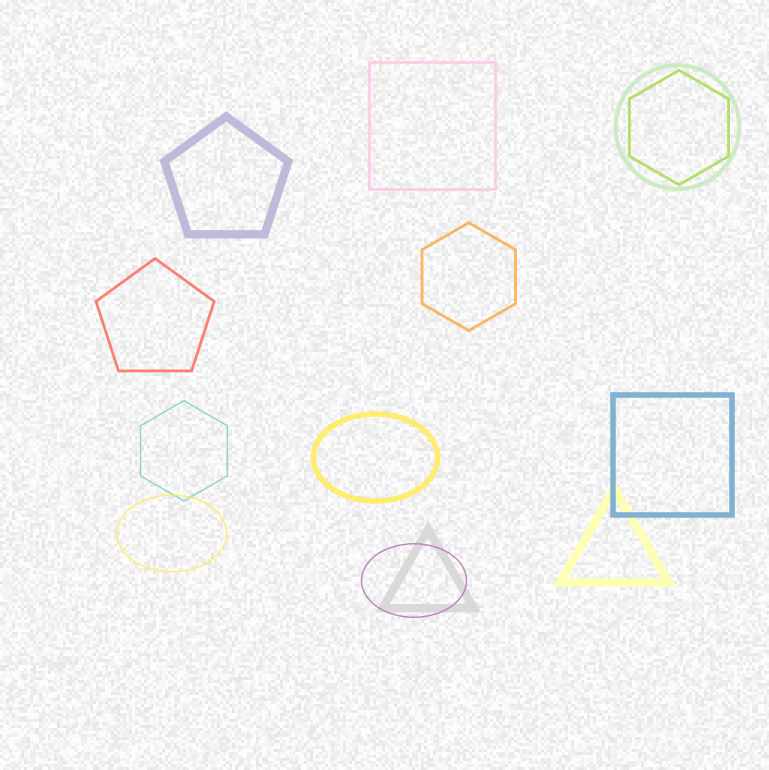[{"shape": "hexagon", "thickness": 0.5, "radius": 0.33, "center": [0.239, 0.415]}, {"shape": "triangle", "thickness": 3, "radius": 0.41, "center": [0.798, 0.284]}, {"shape": "pentagon", "thickness": 3, "radius": 0.42, "center": [0.294, 0.764]}, {"shape": "pentagon", "thickness": 1, "radius": 0.4, "center": [0.201, 0.584]}, {"shape": "square", "thickness": 2, "radius": 0.39, "center": [0.873, 0.409]}, {"shape": "hexagon", "thickness": 1, "radius": 0.35, "center": [0.609, 0.641]}, {"shape": "hexagon", "thickness": 1, "radius": 0.37, "center": [0.882, 0.834]}, {"shape": "square", "thickness": 1, "radius": 0.41, "center": [0.561, 0.837]}, {"shape": "triangle", "thickness": 3, "radius": 0.34, "center": [0.556, 0.244]}, {"shape": "oval", "thickness": 0.5, "radius": 0.34, "center": [0.538, 0.246]}, {"shape": "circle", "thickness": 1.5, "radius": 0.4, "center": [0.88, 0.835]}, {"shape": "oval", "thickness": 2, "radius": 0.4, "center": [0.488, 0.406]}, {"shape": "oval", "thickness": 0.5, "radius": 0.36, "center": [0.223, 0.307]}]